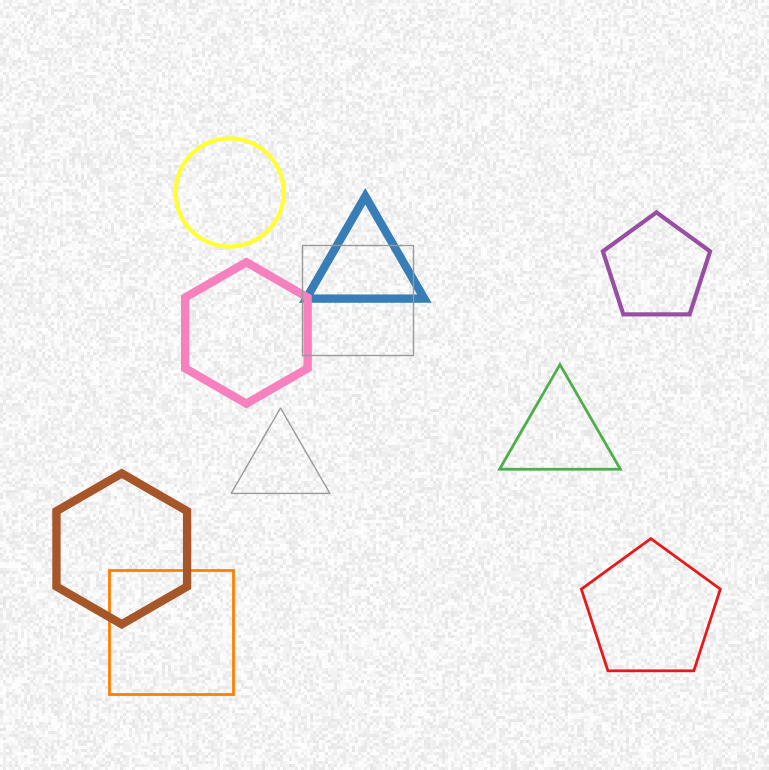[{"shape": "pentagon", "thickness": 1, "radius": 0.47, "center": [0.845, 0.206]}, {"shape": "triangle", "thickness": 3, "radius": 0.44, "center": [0.474, 0.656]}, {"shape": "triangle", "thickness": 1, "radius": 0.45, "center": [0.727, 0.436]}, {"shape": "pentagon", "thickness": 1.5, "radius": 0.37, "center": [0.853, 0.651]}, {"shape": "square", "thickness": 1, "radius": 0.4, "center": [0.222, 0.179]}, {"shape": "circle", "thickness": 1.5, "radius": 0.35, "center": [0.298, 0.75]}, {"shape": "hexagon", "thickness": 3, "radius": 0.49, "center": [0.158, 0.287]}, {"shape": "hexagon", "thickness": 3, "radius": 0.46, "center": [0.32, 0.568]}, {"shape": "square", "thickness": 0.5, "radius": 0.36, "center": [0.464, 0.61]}, {"shape": "triangle", "thickness": 0.5, "radius": 0.37, "center": [0.364, 0.396]}]